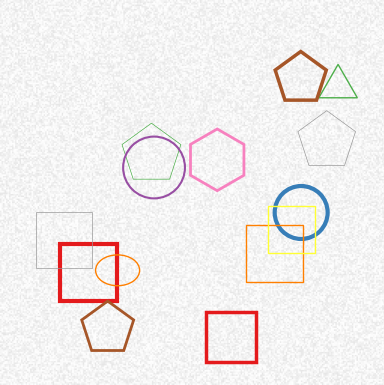[{"shape": "square", "thickness": 3, "radius": 0.37, "center": [0.229, 0.291]}, {"shape": "square", "thickness": 2.5, "radius": 0.32, "center": [0.6, 0.125]}, {"shape": "circle", "thickness": 3, "radius": 0.34, "center": [0.782, 0.448]}, {"shape": "pentagon", "thickness": 0.5, "radius": 0.4, "center": [0.393, 0.6]}, {"shape": "triangle", "thickness": 1, "radius": 0.29, "center": [0.878, 0.775]}, {"shape": "circle", "thickness": 1.5, "radius": 0.4, "center": [0.4, 0.565]}, {"shape": "square", "thickness": 1, "radius": 0.37, "center": [0.713, 0.342]}, {"shape": "oval", "thickness": 1, "radius": 0.29, "center": [0.305, 0.298]}, {"shape": "square", "thickness": 1, "radius": 0.3, "center": [0.757, 0.403]}, {"shape": "pentagon", "thickness": 2.5, "radius": 0.35, "center": [0.781, 0.796]}, {"shape": "pentagon", "thickness": 2, "radius": 0.35, "center": [0.28, 0.147]}, {"shape": "hexagon", "thickness": 2, "radius": 0.4, "center": [0.564, 0.585]}, {"shape": "pentagon", "thickness": 0.5, "radius": 0.39, "center": [0.849, 0.634]}, {"shape": "square", "thickness": 0.5, "radius": 0.37, "center": [0.166, 0.377]}]